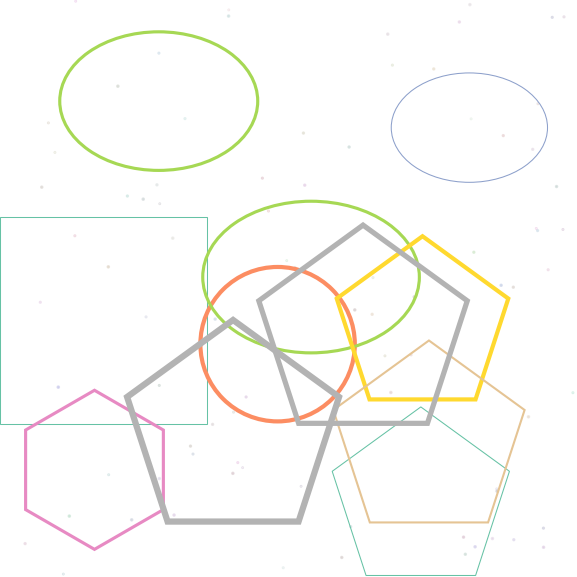[{"shape": "square", "thickness": 0.5, "radius": 0.9, "center": [0.179, 0.445]}, {"shape": "pentagon", "thickness": 0.5, "radius": 0.81, "center": [0.729, 0.133]}, {"shape": "circle", "thickness": 2, "radius": 0.67, "center": [0.481, 0.403]}, {"shape": "oval", "thickness": 0.5, "radius": 0.68, "center": [0.813, 0.778]}, {"shape": "hexagon", "thickness": 1.5, "radius": 0.69, "center": [0.164, 0.186]}, {"shape": "oval", "thickness": 1.5, "radius": 0.94, "center": [0.539, 0.519]}, {"shape": "oval", "thickness": 1.5, "radius": 0.86, "center": [0.275, 0.824]}, {"shape": "pentagon", "thickness": 2, "radius": 0.78, "center": [0.732, 0.434]}, {"shape": "pentagon", "thickness": 1, "radius": 0.87, "center": [0.743, 0.235]}, {"shape": "pentagon", "thickness": 2.5, "radius": 0.95, "center": [0.629, 0.42]}, {"shape": "pentagon", "thickness": 3, "radius": 0.96, "center": [0.404, 0.252]}]